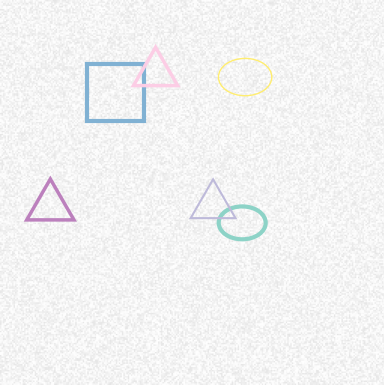[{"shape": "oval", "thickness": 3, "radius": 0.31, "center": [0.629, 0.421]}, {"shape": "triangle", "thickness": 1.5, "radius": 0.34, "center": [0.553, 0.467]}, {"shape": "square", "thickness": 3, "radius": 0.37, "center": [0.3, 0.76]}, {"shape": "triangle", "thickness": 2.5, "radius": 0.33, "center": [0.404, 0.811]}, {"shape": "triangle", "thickness": 2.5, "radius": 0.35, "center": [0.131, 0.464]}, {"shape": "oval", "thickness": 1, "radius": 0.35, "center": [0.637, 0.8]}]